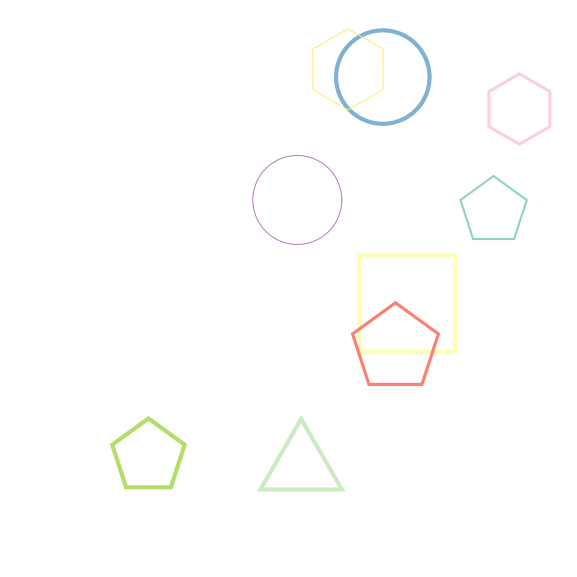[{"shape": "pentagon", "thickness": 1, "radius": 0.3, "center": [0.855, 0.634]}, {"shape": "square", "thickness": 2, "radius": 0.42, "center": [0.705, 0.473]}, {"shape": "pentagon", "thickness": 1.5, "radius": 0.39, "center": [0.685, 0.397]}, {"shape": "circle", "thickness": 2, "radius": 0.4, "center": [0.663, 0.866]}, {"shape": "pentagon", "thickness": 2, "radius": 0.33, "center": [0.257, 0.209]}, {"shape": "hexagon", "thickness": 1.5, "radius": 0.3, "center": [0.899, 0.81]}, {"shape": "circle", "thickness": 0.5, "radius": 0.39, "center": [0.515, 0.653]}, {"shape": "triangle", "thickness": 2, "radius": 0.41, "center": [0.522, 0.192]}, {"shape": "hexagon", "thickness": 0.5, "radius": 0.35, "center": [0.603, 0.879]}]